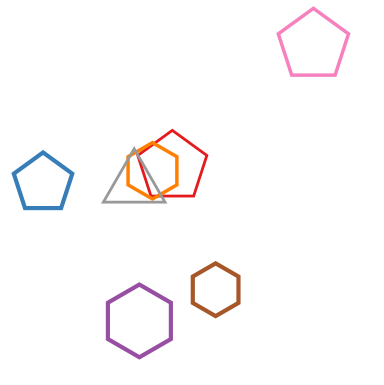[{"shape": "pentagon", "thickness": 2, "radius": 0.47, "center": [0.448, 0.567]}, {"shape": "pentagon", "thickness": 3, "radius": 0.4, "center": [0.112, 0.524]}, {"shape": "hexagon", "thickness": 3, "radius": 0.47, "center": [0.362, 0.167]}, {"shape": "hexagon", "thickness": 2.5, "radius": 0.37, "center": [0.396, 0.556]}, {"shape": "hexagon", "thickness": 3, "radius": 0.34, "center": [0.56, 0.247]}, {"shape": "pentagon", "thickness": 2.5, "radius": 0.48, "center": [0.814, 0.882]}, {"shape": "triangle", "thickness": 2, "radius": 0.46, "center": [0.349, 0.521]}]